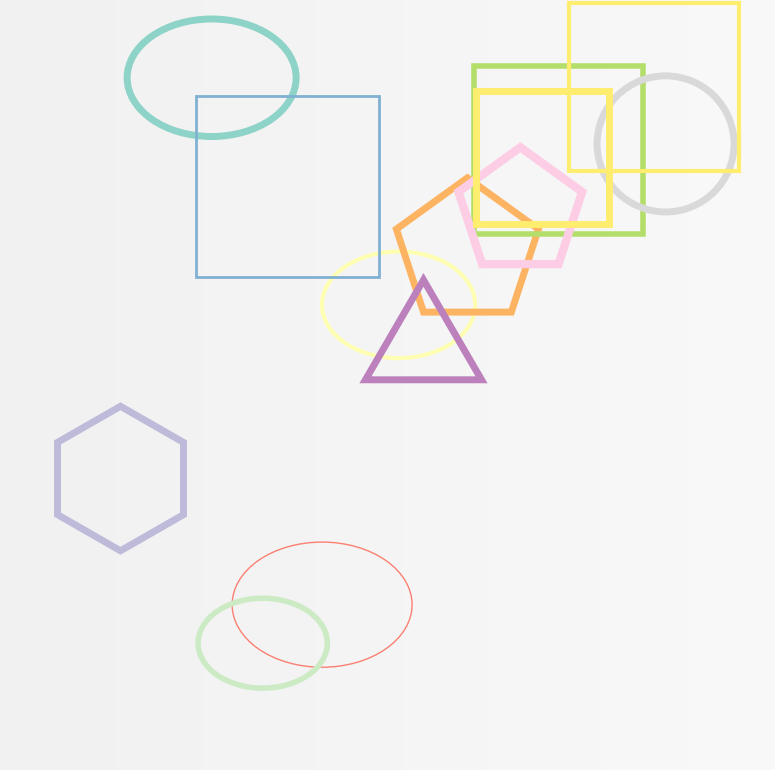[{"shape": "oval", "thickness": 2.5, "radius": 0.55, "center": [0.273, 0.899]}, {"shape": "oval", "thickness": 1.5, "radius": 0.49, "center": [0.514, 0.604]}, {"shape": "hexagon", "thickness": 2.5, "radius": 0.47, "center": [0.155, 0.379]}, {"shape": "oval", "thickness": 0.5, "radius": 0.58, "center": [0.416, 0.215]}, {"shape": "square", "thickness": 1, "radius": 0.59, "center": [0.371, 0.758]}, {"shape": "pentagon", "thickness": 2.5, "radius": 0.48, "center": [0.603, 0.673]}, {"shape": "square", "thickness": 2, "radius": 0.55, "center": [0.721, 0.805]}, {"shape": "pentagon", "thickness": 3, "radius": 0.42, "center": [0.671, 0.725]}, {"shape": "circle", "thickness": 2.5, "radius": 0.44, "center": [0.859, 0.813]}, {"shape": "triangle", "thickness": 2.5, "radius": 0.43, "center": [0.546, 0.55]}, {"shape": "oval", "thickness": 2, "radius": 0.42, "center": [0.339, 0.165]}, {"shape": "square", "thickness": 2.5, "radius": 0.43, "center": [0.7, 0.796]}, {"shape": "square", "thickness": 1.5, "radius": 0.55, "center": [0.844, 0.887]}]